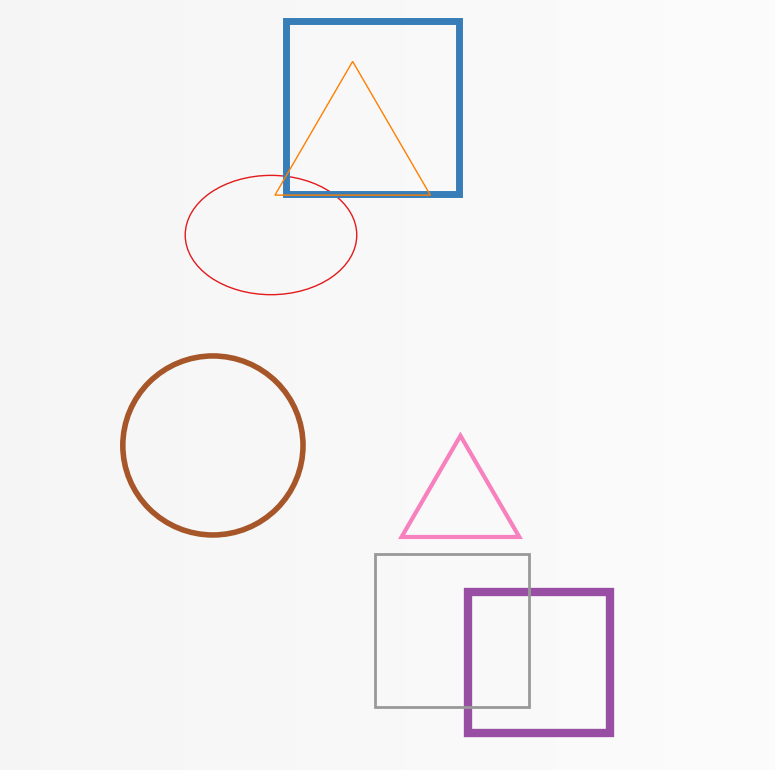[{"shape": "oval", "thickness": 0.5, "radius": 0.55, "center": [0.35, 0.695]}, {"shape": "square", "thickness": 2.5, "radius": 0.56, "center": [0.48, 0.86]}, {"shape": "square", "thickness": 3, "radius": 0.46, "center": [0.695, 0.14]}, {"shape": "triangle", "thickness": 0.5, "radius": 0.58, "center": [0.455, 0.804]}, {"shape": "circle", "thickness": 2, "radius": 0.58, "center": [0.275, 0.421]}, {"shape": "triangle", "thickness": 1.5, "radius": 0.44, "center": [0.594, 0.346]}, {"shape": "square", "thickness": 1, "radius": 0.5, "center": [0.583, 0.181]}]